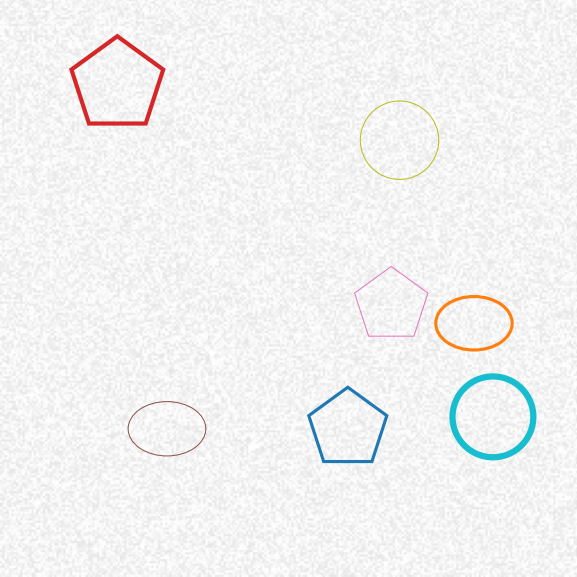[{"shape": "pentagon", "thickness": 1.5, "radius": 0.36, "center": [0.602, 0.257]}, {"shape": "oval", "thickness": 1.5, "radius": 0.33, "center": [0.821, 0.439]}, {"shape": "pentagon", "thickness": 2, "radius": 0.42, "center": [0.203, 0.853]}, {"shape": "oval", "thickness": 0.5, "radius": 0.34, "center": [0.289, 0.257]}, {"shape": "pentagon", "thickness": 0.5, "radius": 0.33, "center": [0.677, 0.471]}, {"shape": "circle", "thickness": 0.5, "radius": 0.34, "center": [0.692, 0.756]}, {"shape": "circle", "thickness": 3, "radius": 0.35, "center": [0.854, 0.277]}]